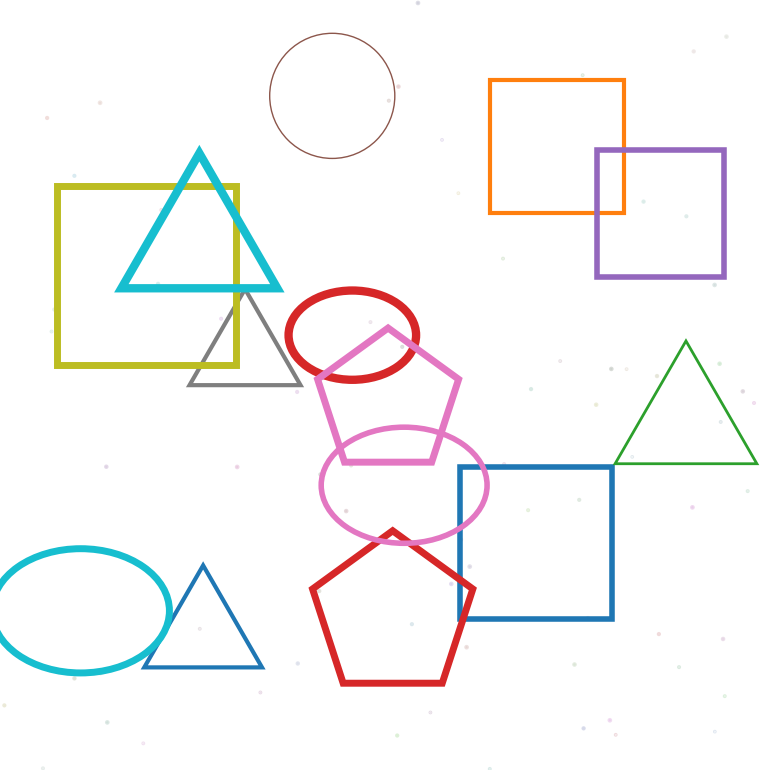[{"shape": "triangle", "thickness": 1.5, "radius": 0.44, "center": [0.264, 0.177]}, {"shape": "square", "thickness": 2, "radius": 0.49, "center": [0.696, 0.294]}, {"shape": "square", "thickness": 1.5, "radius": 0.43, "center": [0.724, 0.81]}, {"shape": "triangle", "thickness": 1, "radius": 0.53, "center": [0.891, 0.451]}, {"shape": "oval", "thickness": 3, "radius": 0.41, "center": [0.458, 0.565]}, {"shape": "pentagon", "thickness": 2.5, "radius": 0.55, "center": [0.51, 0.201]}, {"shape": "square", "thickness": 2, "radius": 0.41, "center": [0.858, 0.723]}, {"shape": "circle", "thickness": 0.5, "radius": 0.41, "center": [0.431, 0.876]}, {"shape": "oval", "thickness": 2, "radius": 0.54, "center": [0.525, 0.37]}, {"shape": "pentagon", "thickness": 2.5, "radius": 0.48, "center": [0.504, 0.478]}, {"shape": "triangle", "thickness": 1.5, "radius": 0.42, "center": [0.318, 0.541]}, {"shape": "square", "thickness": 2.5, "radius": 0.58, "center": [0.19, 0.642]}, {"shape": "triangle", "thickness": 3, "radius": 0.58, "center": [0.259, 0.684]}, {"shape": "oval", "thickness": 2.5, "radius": 0.58, "center": [0.105, 0.207]}]